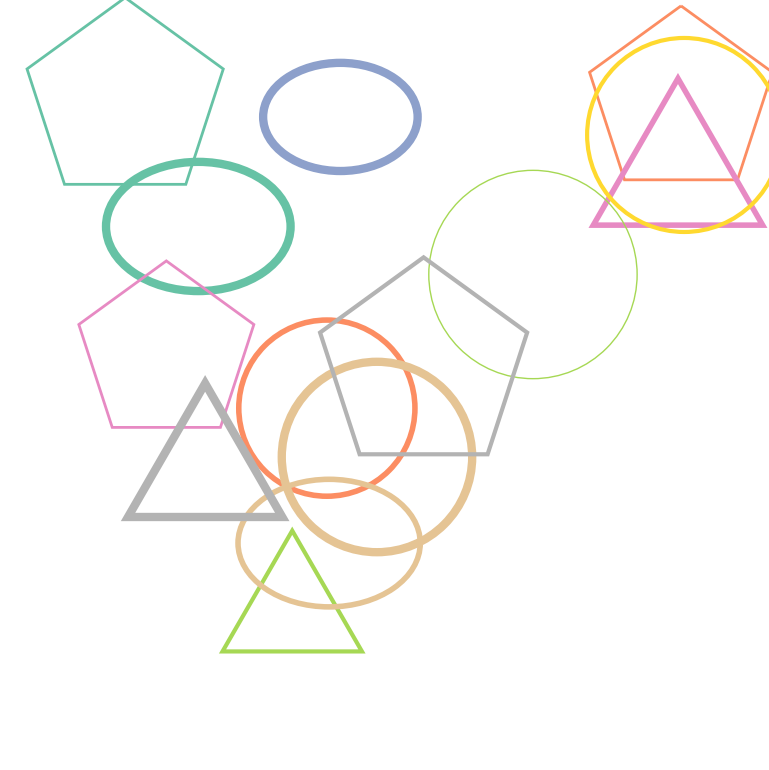[{"shape": "oval", "thickness": 3, "radius": 0.6, "center": [0.258, 0.706]}, {"shape": "pentagon", "thickness": 1, "radius": 0.67, "center": [0.163, 0.869]}, {"shape": "pentagon", "thickness": 1, "radius": 0.62, "center": [0.884, 0.867]}, {"shape": "circle", "thickness": 2, "radius": 0.57, "center": [0.424, 0.47]}, {"shape": "oval", "thickness": 3, "radius": 0.5, "center": [0.442, 0.848]}, {"shape": "pentagon", "thickness": 1, "radius": 0.6, "center": [0.216, 0.542]}, {"shape": "triangle", "thickness": 2, "radius": 0.63, "center": [0.88, 0.771]}, {"shape": "triangle", "thickness": 1.5, "radius": 0.52, "center": [0.38, 0.206]}, {"shape": "circle", "thickness": 0.5, "radius": 0.68, "center": [0.692, 0.644]}, {"shape": "circle", "thickness": 1.5, "radius": 0.63, "center": [0.888, 0.825]}, {"shape": "oval", "thickness": 2, "radius": 0.59, "center": [0.427, 0.295]}, {"shape": "circle", "thickness": 3, "radius": 0.62, "center": [0.49, 0.407]}, {"shape": "triangle", "thickness": 3, "radius": 0.58, "center": [0.266, 0.386]}, {"shape": "pentagon", "thickness": 1.5, "radius": 0.71, "center": [0.55, 0.524]}]